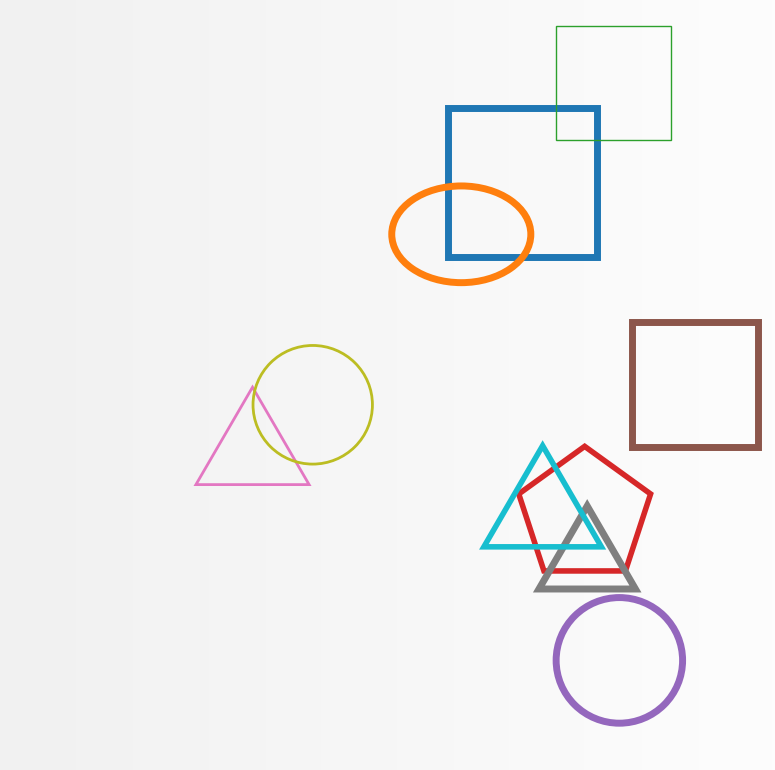[{"shape": "square", "thickness": 2.5, "radius": 0.48, "center": [0.675, 0.763]}, {"shape": "oval", "thickness": 2.5, "radius": 0.45, "center": [0.595, 0.696]}, {"shape": "square", "thickness": 0.5, "radius": 0.37, "center": [0.791, 0.892]}, {"shape": "pentagon", "thickness": 2, "radius": 0.45, "center": [0.754, 0.331]}, {"shape": "circle", "thickness": 2.5, "radius": 0.41, "center": [0.799, 0.142]}, {"shape": "square", "thickness": 2.5, "radius": 0.41, "center": [0.897, 0.501]}, {"shape": "triangle", "thickness": 1, "radius": 0.42, "center": [0.326, 0.413]}, {"shape": "triangle", "thickness": 2.5, "radius": 0.36, "center": [0.758, 0.271]}, {"shape": "circle", "thickness": 1, "radius": 0.39, "center": [0.404, 0.474]}, {"shape": "triangle", "thickness": 2, "radius": 0.44, "center": [0.7, 0.334]}]